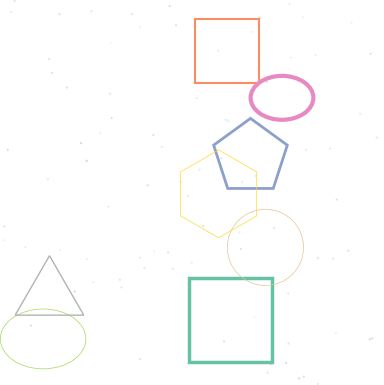[{"shape": "square", "thickness": 2.5, "radius": 0.54, "center": [0.599, 0.169]}, {"shape": "square", "thickness": 1.5, "radius": 0.42, "center": [0.59, 0.868]}, {"shape": "pentagon", "thickness": 2, "radius": 0.5, "center": [0.651, 0.592]}, {"shape": "oval", "thickness": 3, "radius": 0.41, "center": [0.732, 0.746]}, {"shape": "oval", "thickness": 0.5, "radius": 0.56, "center": [0.112, 0.12]}, {"shape": "hexagon", "thickness": 0.5, "radius": 0.57, "center": [0.568, 0.496]}, {"shape": "circle", "thickness": 0.5, "radius": 0.5, "center": [0.689, 0.357]}, {"shape": "triangle", "thickness": 1, "radius": 0.51, "center": [0.129, 0.233]}]